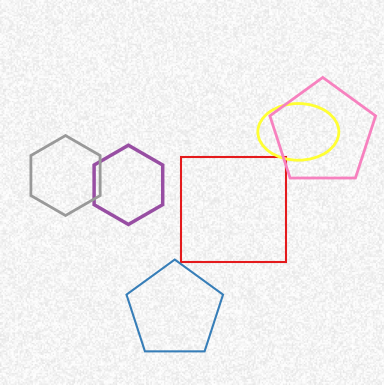[{"shape": "square", "thickness": 1.5, "radius": 0.68, "center": [0.606, 0.456]}, {"shape": "pentagon", "thickness": 1.5, "radius": 0.66, "center": [0.454, 0.194]}, {"shape": "hexagon", "thickness": 2.5, "radius": 0.51, "center": [0.334, 0.52]}, {"shape": "oval", "thickness": 2, "radius": 0.53, "center": [0.775, 0.658]}, {"shape": "pentagon", "thickness": 2, "radius": 0.72, "center": [0.838, 0.654]}, {"shape": "hexagon", "thickness": 2, "radius": 0.52, "center": [0.17, 0.544]}]